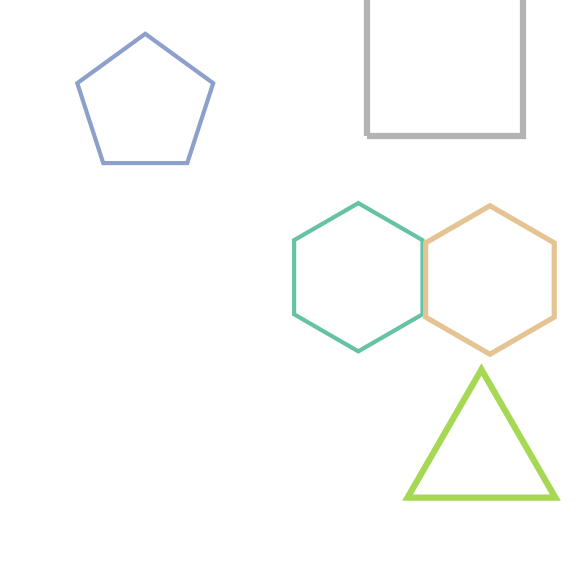[{"shape": "hexagon", "thickness": 2, "radius": 0.64, "center": [0.62, 0.519]}, {"shape": "pentagon", "thickness": 2, "radius": 0.62, "center": [0.251, 0.817]}, {"shape": "triangle", "thickness": 3, "radius": 0.74, "center": [0.834, 0.211]}, {"shape": "hexagon", "thickness": 2.5, "radius": 0.64, "center": [0.848, 0.514]}, {"shape": "square", "thickness": 3, "radius": 0.67, "center": [0.77, 0.898]}]